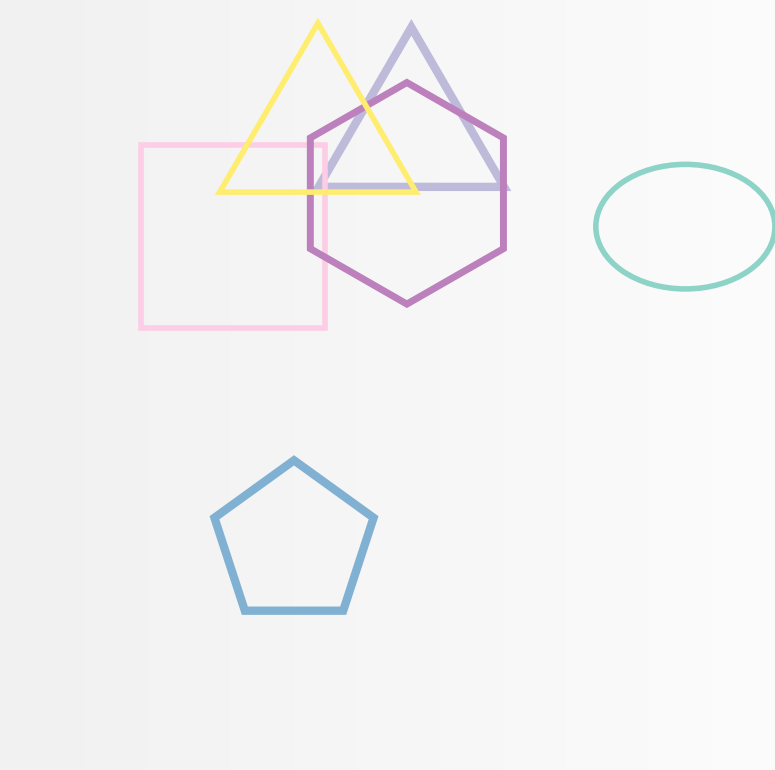[{"shape": "oval", "thickness": 2, "radius": 0.58, "center": [0.884, 0.706]}, {"shape": "triangle", "thickness": 3, "radius": 0.69, "center": [0.531, 0.826]}, {"shape": "pentagon", "thickness": 3, "radius": 0.54, "center": [0.379, 0.294]}, {"shape": "square", "thickness": 2, "radius": 0.59, "center": [0.3, 0.692]}, {"shape": "hexagon", "thickness": 2.5, "radius": 0.72, "center": [0.525, 0.749]}, {"shape": "triangle", "thickness": 2, "radius": 0.73, "center": [0.41, 0.824]}]